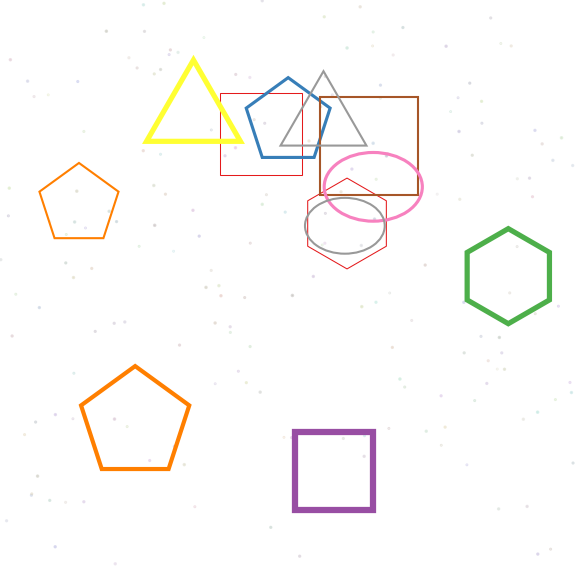[{"shape": "square", "thickness": 0.5, "radius": 0.36, "center": [0.451, 0.767]}, {"shape": "hexagon", "thickness": 0.5, "radius": 0.39, "center": [0.601, 0.612]}, {"shape": "pentagon", "thickness": 1.5, "radius": 0.38, "center": [0.499, 0.788]}, {"shape": "hexagon", "thickness": 2.5, "radius": 0.41, "center": [0.88, 0.521]}, {"shape": "square", "thickness": 3, "radius": 0.34, "center": [0.578, 0.183]}, {"shape": "pentagon", "thickness": 2, "radius": 0.49, "center": [0.234, 0.267]}, {"shape": "pentagon", "thickness": 1, "radius": 0.36, "center": [0.137, 0.645]}, {"shape": "triangle", "thickness": 2.5, "radius": 0.47, "center": [0.335, 0.801]}, {"shape": "square", "thickness": 1, "radius": 0.43, "center": [0.64, 0.747]}, {"shape": "oval", "thickness": 1.5, "radius": 0.42, "center": [0.646, 0.676]}, {"shape": "oval", "thickness": 1, "radius": 0.35, "center": [0.597, 0.608]}, {"shape": "triangle", "thickness": 1, "radius": 0.43, "center": [0.56, 0.79]}]